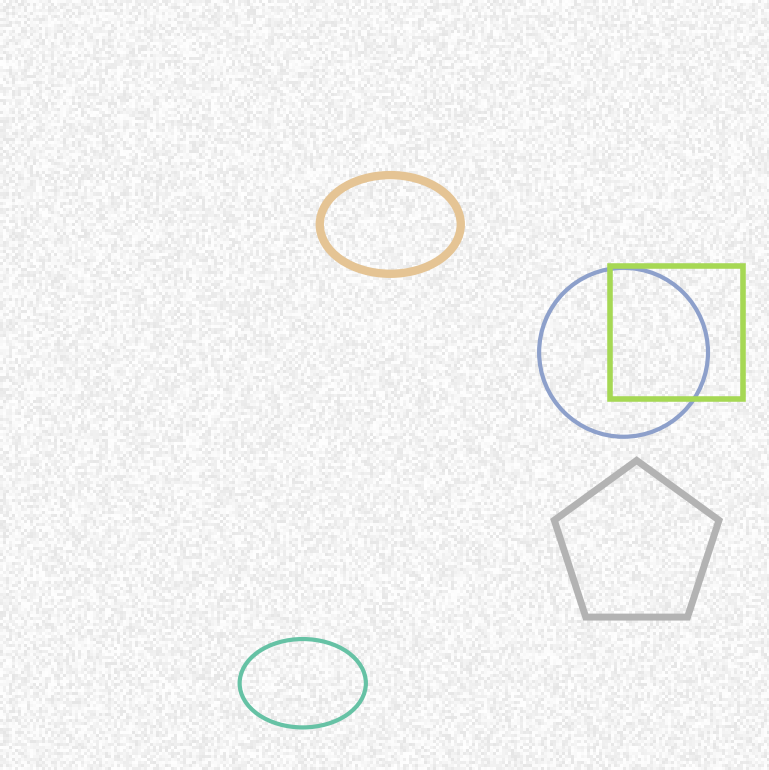[{"shape": "oval", "thickness": 1.5, "radius": 0.41, "center": [0.393, 0.113]}, {"shape": "circle", "thickness": 1.5, "radius": 0.55, "center": [0.81, 0.542]}, {"shape": "square", "thickness": 2, "radius": 0.43, "center": [0.878, 0.568]}, {"shape": "oval", "thickness": 3, "radius": 0.46, "center": [0.507, 0.709]}, {"shape": "pentagon", "thickness": 2.5, "radius": 0.56, "center": [0.827, 0.29]}]